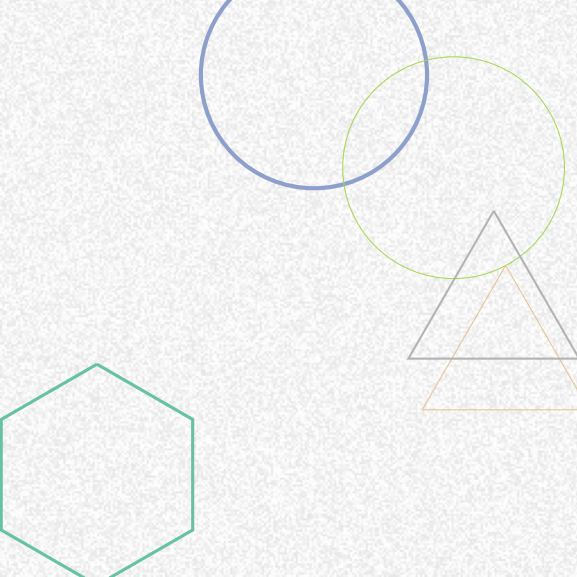[{"shape": "hexagon", "thickness": 1.5, "radius": 0.96, "center": [0.168, 0.177]}, {"shape": "circle", "thickness": 2, "radius": 0.98, "center": [0.544, 0.869]}, {"shape": "circle", "thickness": 0.5, "radius": 0.96, "center": [0.785, 0.709]}, {"shape": "triangle", "thickness": 0.5, "radius": 0.83, "center": [0.876, 0.373]}, {"shape": "triangle", "thickness": 1, "radius": 0.85, "center": [0.855, 0.463]}]